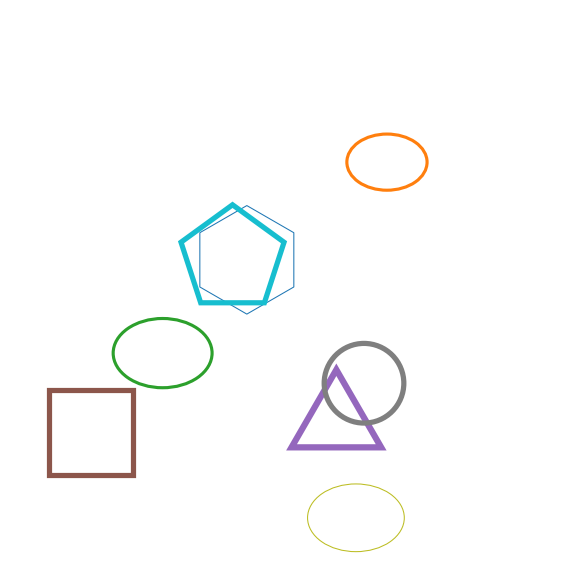[{"shape": "hexagon", "thickness": 0.5, "radius": 0.47, "center": [0.427, 0.549]}, {"shape": "oval", "thickness": 1.5, "radius": 0.35, "center": [0.67, 0.718]}, {"shape": "oval", "thickness": 1.5, "radius": 0.43, "center": [0.282, 0.388]}, {"shape": "triangle", "thickness": 3, "radius": 0.45, "center": [0.582, 0.269]}, {"shape": "square", "thickness": 2.5, "radius": 0.37, "center": [0.158, 0.25]}, {"shape": "circle", "thickness": 2.5, "radius": 0.34, "center": [0.63, 0.336]}, {"shape": "oval", "thickness": 0.5, "radius": 0.42, "center": [0.616, 0.103]}, {"shape": "pentagon", "thickness": 2.5, "radius": 0.47, "center": [0.403, 0.551]}]